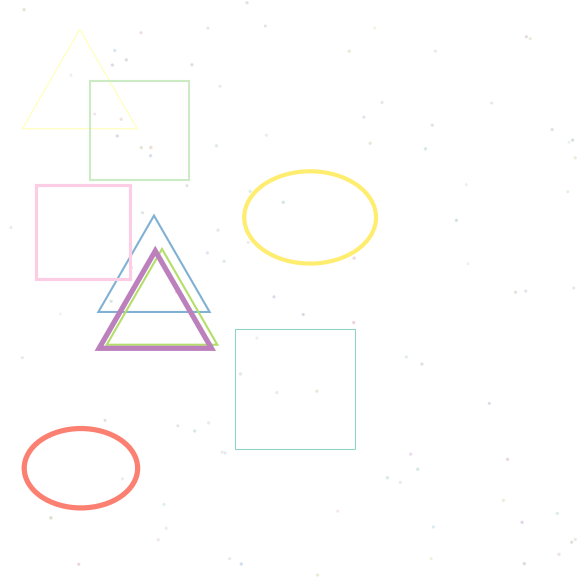[{"shape": "square", "thickness": 0.5, "radius": 0.52, "center": [0.51, 0.326]}, {"shape": "triangle", "thickness": 0.5, "radius": 0.57, "center": [0.138, 0.834]}, {"shape": "oval", "thickness": 2.5, "radius": 0.49, "center": [0.14, 0.188]}, {"shape": "triangle", "thickness": 1, "radius": 0.56, "center": [0.267, 0.515]}, {"shape": "triangle", "thickness": 1, "radius": 0.55, "center": [0.281, 0.457]}, {"shape": "square", "thickness": 1.5, "radius": 0.41, "center": [0.144, 0.598]}, {"shape": "triangle", "thickness": 2.5, "radius": 0.56, "center": [0.269, 0.452]}, {"shape": "square", "thickness": 1, "radius": 0.43, "center": [0.241, 0.774]}, {"shape": "oval", "thickness": 2, "radius": 0.57, "center": [0.537, 0.623]}]